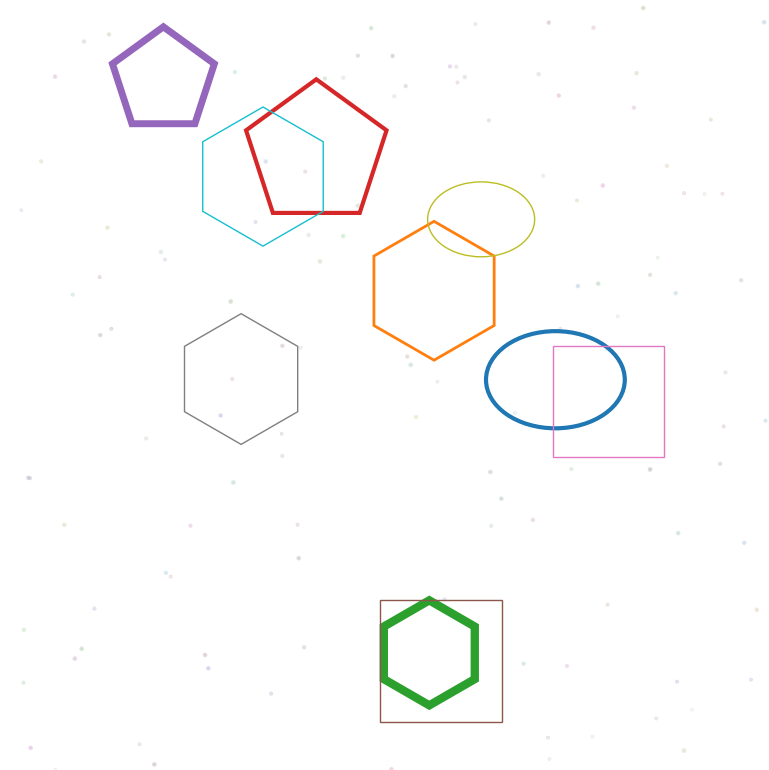[{"shape": "oval", "thickness": 1.5, "radius": 0.45, "center": [0.721, 0.507]}, {"shape": "hexagon", "thickness": 1, "radius": 0.45, "center": [0.564, 0.622]}, {"shape": "hexagon", "thickness": 3, "radius": 0.34, "center": [0.558, 0.152]}, {"shape": "pentagon", "thickness": 1.5, "radius": 0.48, "center": [0.411, 0.801]}, {"shape": "pentagon", "thickness": 2.5, "radius": 0.35, "center": [0.212, 0.896]}, {"shape": "square", "thickness": 0.5, "radius": 0.4, "center": [0.573, 0.142]}, {"shape": "square", "thickness": 0.5, "radius": 0.36, "center": [0.791, 0.479]}, {"shape": "hexagon", "thickness": 0.5, "radius": 0.42, "center": [0.313, 0.508]}, {"shape": "oval", "thickness": 0.5, "radius": 0.35, "center": [0.625, 0.715]}, {"shape": "hexagon", "thickness": 0.5, "radius": 0.45, "center": [0.342, 0.771]}]